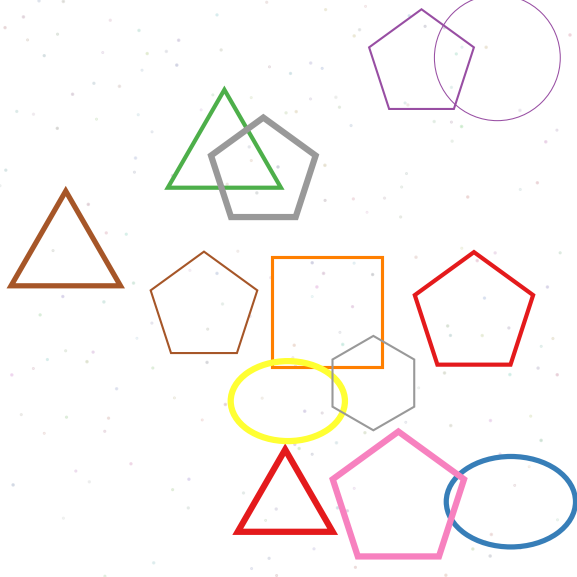[{"shape": "pentagon", "thickness": 2, "radius": 0.54, "center": [0.821, 0.455]}, {"shape": "triangle", "thickness": 3, "radius": 0.47, "center": [0.494, 0.126]}, {"shape": "oval", "thickness": 2.5, "radius": 0.56, "center": [0.885, 0.13]}, {"shape": "triangle", "thickness": 2, "radius": 0.57, "center": [0.389, 0.731]}, {"shape": "circle", "thickness": 0.5, "radius": 0.54, "center": [0.861, 0.899]}, {"shape": "pentagon", "thickness": 1, "radius": 0.48, "center": [0.73, 0.888]}, {"shape": "square", "thickness": 1.5, "radius": 0.48, "center": [0.567, 0.459]}, {"shape": "oval", "thickness": 3, "radius": 0.49, "center": [0.498, 0.305]}, {"shape": "triangle", "thickness": 2.5, "radius": 0.55, "center": [0.114, 0.559]}, {"shape": "pentagon", "thickness": 1, "radius": 0.49, "center": [0.353, 0.466]}, {"shape": "pentagon", "thickness": 3, "radius": 0.6, "center": [0.69, 0.132]}, {"shape": "pentagon", "thickness": 3, "radius": 0.48, "center": [0.456, 0.7]}, {"shape": "hexagon", "thickness": 1, "radius": 0.41, "center": [0.647, 0.336]}]